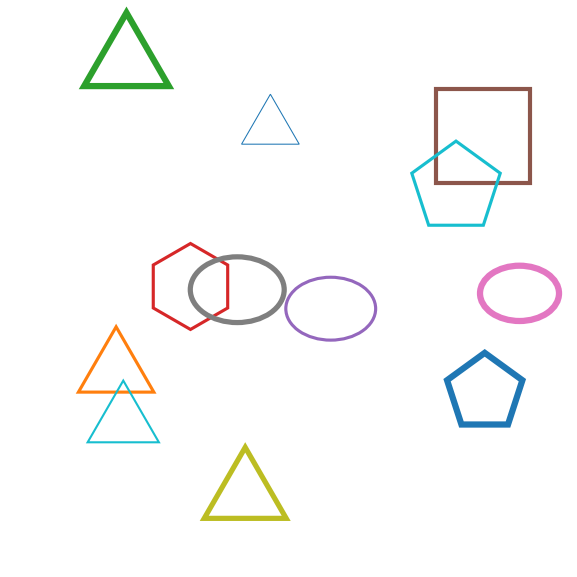[{"shape": "triangle", "thickness": 0.5, "radius": 0.29, "center": [0.468, 0.778]}, {"shape": "pentagon", "thickness": 3, "radius": 0.34, "center": [0.839, 0.32]}, {"shape": "triangle", "thickness": 1.5, "radius": 0.38, "center": [0.201, 0.358]}, {"shape": "triangle", "thickness": 3, "radius": 0.42, "center": [0.219, 0.892]}, {"shape": "hexagon", "thickness": 1.5, "radius": 0.37, "center": [0.33, 0.503]}, {"shape": "oval", "thickness": 1.5, "radius": 0.39, "center": [0.573, 0.465]}, {"shape": "square", "thickness": 2, "radius": 0.41, "center": [0.836, 0.764]}, {"shape": "oval", "thickness": 3, "radius": 0.34, "center": [0.9, 0.491]}, {"shape": "oval", "thickness": 2.5, "radius": 0.41, "center": [0.411, 0.497]}, {"shape": "triangle", "thickness": 2.5, "radius": 0.41, "center": [0.425, 0.143]}, {"shape": "pentagon", "thickness": 1.5, "radius": 0.4, "center": [0.79, 0.674]}, {"shape": "triangle", "thickness": 1, "radius": 0.36, "center": [0.213, 0.269]}]